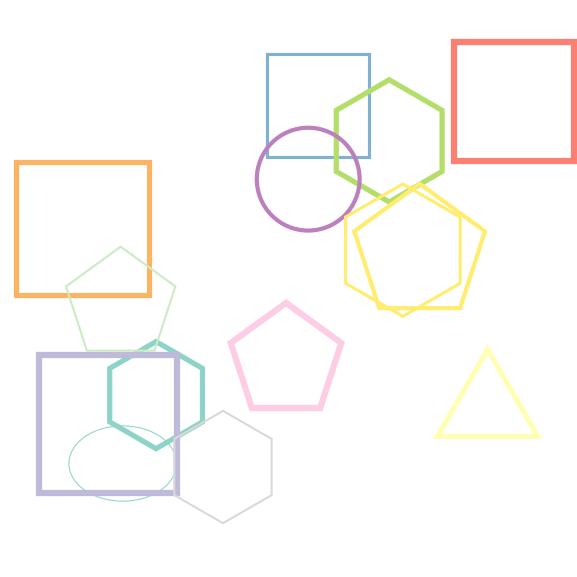[{"shape": "oval", "thickness": 0.5, "radius": 0.47, "center": [0.212, 0.197]}, {"shape": "hexagon", "thickness": 2.5, "radius": 0.46, "center": [0.27, 0.315]}, {"shape": "triangle", "thickness": 2.5, "radius": 0.5, "center": [0.844, 0.294]}, {"shape": "square", "thickness": 3, "radius": 0.6, "center": [0.186, 0.266]}, {"shape": "square", "thickness": 3, "radius": 0.52, "center": [0.89, 0.823]}, {"shape": "square", "thickness": 1.5, "radius": 0.44, "center": [0.551, 0.816]}, {"shape": "square", "thickness": 2.5, "radius": 0.57, "center": [0.143, 0.603]}, {"shape": "hexagon", "thickness": 2.5, "radius": 0.53, "center": [0.674, 0.755]}, {"shape": "pentagon", "thickness": 3, "radius": 0.5, "center": [0.495, 0.374]}, {"shape": "hexagon", "thickness": 1, "radius": 0.49, "center": [0.386, 0.19]}, {"shape": "circle", "thickness": 2, "radius": 0.45, "center": [0.534, 0.689]}, {"shape": "pentagon", "thickness": 1, "radius": 0.5, "center": [0.209, 0.472]}, {"shape": "hexagon", "thickness": 1.5, "radius": 0.57, "center": [0.698, 0.566]}, {"shape": "pentagon", "thickness": 2, "radius": 0.6, "center": [0.727, 0.562]}]